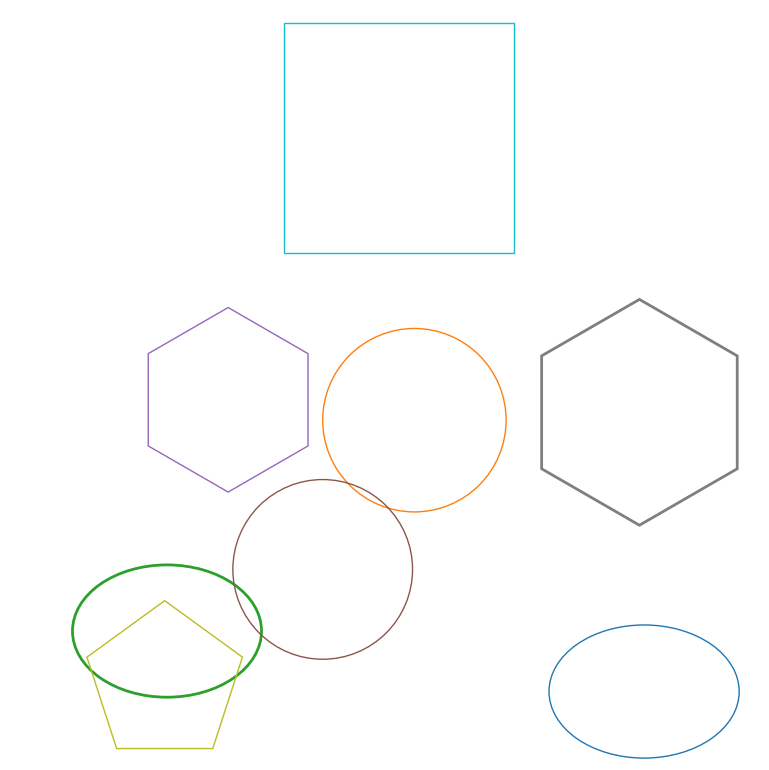[{"shape": "oval", "thickness": 0.5, "radius": 0.62, "center": [0.836, 0.102]}, {"shape": "circle", "thickness": 0.5, "radius": 0.6, "center": [0.538, 0.454]}, {"shape": "oval", "thickness": 1, "radius": 0.61, "center": [0.217, 0.18]}, {"shape": "hexagon", "thickness": 0.5, "radius": 0.6, "center": [0.296, 0.481]}, {"shape": "circle", "thickness": 0.5, "radius": 0.58, "center": [0.419, 0.261]}, {"shape": "hexagon", "thickness": 1, "radius": 0.73, "center": [0.83, 0.465]}, {"shape": "pentagon", "thickness": 0.5, "radius": 0.53, "center": [0.214, 0.114]}, {"shape": "square", "thickness": 0.5, "radius": 0.75, "center": [0.518, 0.821]}]